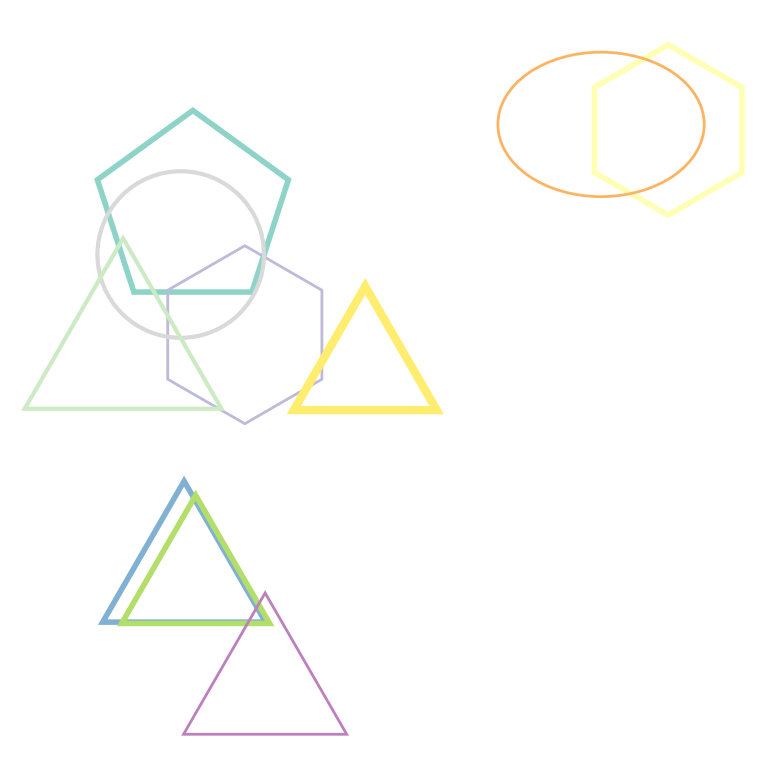[{"shape": "pentagon", "thickness": 2, "radius": 0.65, "center": [0.251, 0.726]}, {"shape": "hexagon", "thickness": 2, "radius": 0.55, "center": [0.868, 0.831]}, {"shape": "hexagon", "thickness": 1, "radius": 0.58, "center": [0.318, 0.565]}, {"shape": "triangle", "thickness": 2, "radius": 0.61, "center": [0.239, 0.253]}, {"shape": "oval", "thickness": 1, "radius": 0.67, "center": [0.781, 0.838]}, {"shape": "triangle", "thickness": 2, "radius": 0.55, "center": [0.254, 0.246]}, {"shape": "circle", "thickness": 1.5, "radius": 0.54, "center": [0.235, 0.669]}, {"shape": "triangle", "thickness": 1, "radius": 0.61, "center": [0.344, 0.108]}, {"shape": "triangle", "thickness": 1.5, "radius": 0.74, "center": [0.16, 0.543]}, {"shape": "triangle", "thickness": 3, "radius": 0.54, "center": [0.474, 0.521]}]